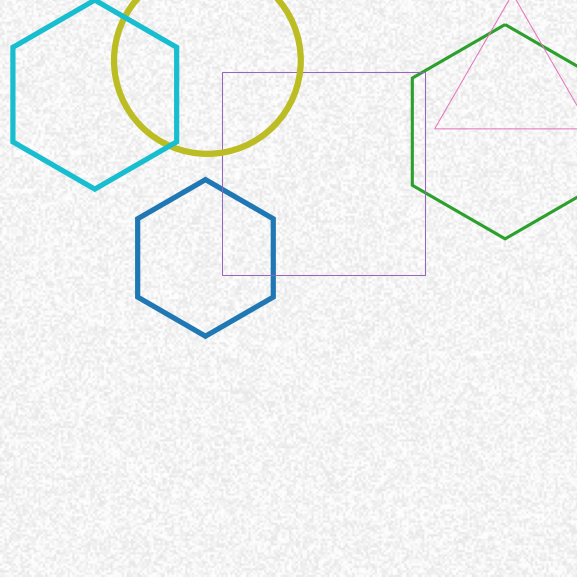[{"shape": "hexagon", "thickness": 2.5, "radius": 0.68, "center": [0.356, 0.553]}, {"shape": "hexagon", "thickness": 1.5, "radius": 0.93, "center": [0.875, 0.771]}, {"shape": "square", "thickness": 0.5, "radius": 0.88, "center": [0.561, 0.698]}, {"shape": "triangle", "thickness": 0.5, "radius": 0.78, "center": [0.888, 0.854]}, {"shape": "circle", "thickness": 3, "radius": 0.81, "center": [0.359, 0.894]}, {"shape": "hexagon", "thickness": 2.5, "radius": 0.82, "center": [0.164, 0.835]}]